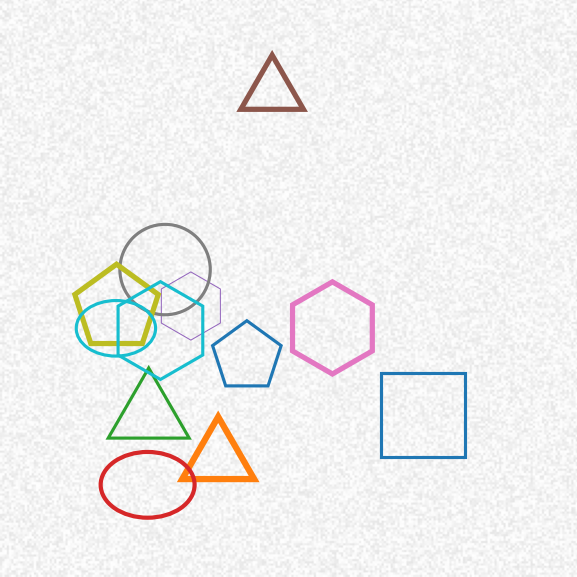[{"shape": "pentagon", "thickness": 1.5, "radius": 0.31, "center": [0.427, 0.381]}, {"shape": "square", "thickness": 1.5, "radius": 0.36, "center": [0.732, 0.281]}, {"shape": "triangle", "thickness": 3, "radius": 0.36, "center": [0.378, 0.206]}, {"shape": "triangle", "thickness": 1.5, "radius": 0.4, "center": [0.257, 0.281]}, {"shape": "oval", "thickness": 2, "radius": 0.41, "center": [0.256, 0.16]}, {"shape": "hexagon", "thickness": 0.5, "radius": 0.3, "center": [0.33, 0.469]}, {"shape": "triangle", "thickness": 2.5, "radius": 0.31, "center": [0.471, 0.841]}, {"shape": "hexagon", "thickness": 2.5, "radius": 0.4, "center": [0.576, 0.431]}, {"shape": "circle", "thickness": 1.5, "radius": 0.39, "center": [0.286, 0.532]}, {"shape": "pentagon", "thickness": 2.5, "radius": 0.38, "center": [0.202, 0.466]}, {"shape": "hexagon", "thickness": 1.5, "radius": 0.42, "center": [0.278, 0.427]}, {"shape": "oval", "thickness": 1.5, "radius": 0.34, "center": [0.201, 0.431]}]